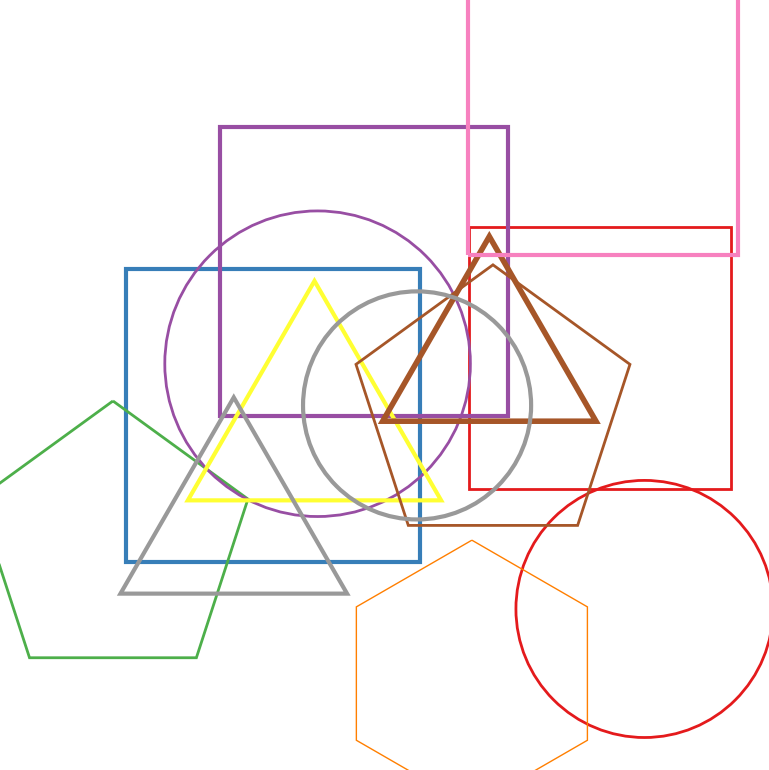[{"shape": "circle", "thickness": 1, "radius": 0.83, "center": [0.837, 0.209]}, {"shape": "square", "thickness": 1, "radius": 0.85, "center": [0.779, 0.536]}, {"shape": "square", "thickness": 1.5, "radius": 0.95, "center": [0.355, 0.46]}, {"shape": "pentagon", "thickness": 1, "radius": 0.92, "center": [0.147, 0.295]}, {"shape": "circle", "thickness": 1, "radius": 0.99, "center": [0.412, 0.528]}, {"shape": "square", "thickness": 1.5, "radius": 0.94, "center": [0.473, 0.647]}, {"shape": "hexagon", "thickness": 0.5, "radius": 0.87, "center": [0.613, 0.125]}, {"shape": "triangle", "thickness": 1.5, "radius": 0.95, "center": [0.408, 0.445]}, {"shape": "pentagon", "thickness": 1, "radius": 0.94, "center": [0.64, 0.469]}, {"shape": "triangle", "thickness": 2, "radius": 0.8, "center": [0.635, 0.533]}, {"shape": "square", "thickness": 1.5, "radius": 0.87, "center": [0.783, 0.844]}, {"shape": "triangle", "thickness": 1.5, "radius": 0.85, "center": [0.304, 0.314]}, {"shape": "circle", "thickness": 1.5, "radius": 0.74, "center": [0.542, 0.473]}]